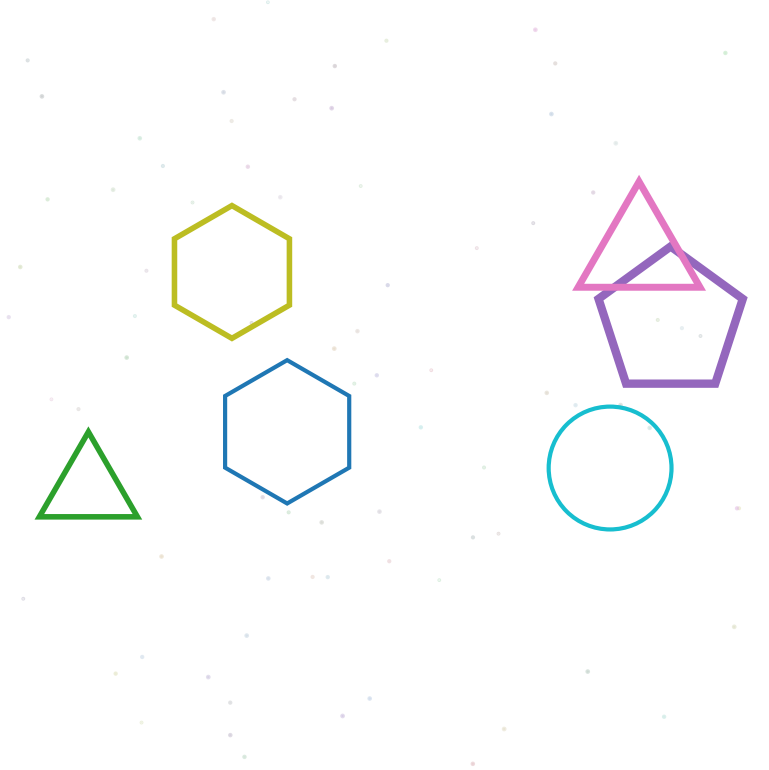[{"shape": "hexagon", "thickness": 1.5, "radius": 0.47, "center": [0.373, 0.439]}, {"shape": "triangle", "thickness": 2, "radius": 0.37, "center": [0.115, 0.366]}, {"shape": "pentagon", "thickness": 3, "radius": 0.49, "center": [0.871, 0.581]}, {"shape": "triangle", "thickness": 2.5, "radius": 0.46, "center": [0.83, 0.673]}, {"shape": "hexagon", "thickness": 2, "radius": 0.43, "center": [0.301, 0.647]}, {"shape": "circle", "thickness": 1.5, "radius": 0.4, "center": [0.792, 0.392]}]